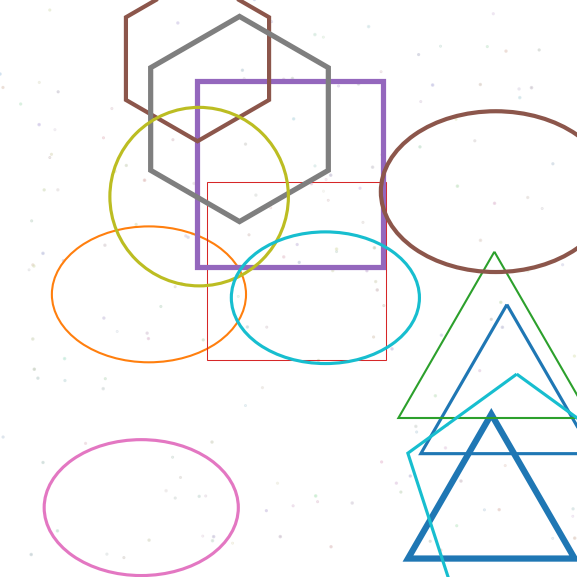[{"shape": "triangle", "thickness": 3, "radius": 0.83, "center": [0.851, 0.115]}, {"shape": "triangle", "thickness": 1.5, "radius": 0.86, "center": [0.878, 0.3]}, {"shape": "oval", "thickness": 1, "radius": 0.84, "center": [0.258, 0.489]}, {"shape": "triangle", "thickness": 1, "radius": 0.96, "center": [0.856, 0.371]}, {"shape": "square", "thickness": 0.5, "radius": 0.77, "center": [0.514, 0.53]}, {"shape": "square", "thickness": 2.5, "radius": 0.81, "center": [0.503, 0.698]}, {"shape": "oval", "thickness": 2, "radius": 0.99, "center": [0.858, 0.667]}, {"shape": "hexagon", "thickness": 2, "radius": 0.72, "center": [0.342, 0.898]}, {"shape": "oval", "thickness": 1.5, "radius": 0.84, "center": [0.245, 0.12]}, {"shape": "hexagon", "thickness": 2.5, "radius": 0.89, "center": [0.415, 0.793]}, {"shape": "circle", "thickness": 1.5, "radius": 0.77, "center": [0.345, 0.659]}, {"shape": "pentagon", "thickness": 1.5, "radius": 0.99, "center": [0.895, 0.153]}, {"shape": "oval", "thickness": 1.5, "radius": 0.81, "center": [0.563, 0.484]}]